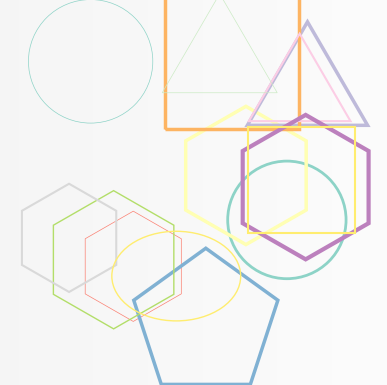[{"shape": "circle", "thickness": 2, "radius": 0.76, "center": [0.74, 0.429]}, {"shape": "circle", "thickness": 0.5, "radius": 0.8, "center": [0.234, 0.841]}, {"shape": "hexagon", "thickness": 2.5, "radius": 0.9, "center": [0.635, 0.544]}, {"shape": "triangle", "thickness": 2.5, "radius": 0.9, "center": [0.794, 0.764]}, {"shape": "hexagon", "thickness": 0.5, "radius": 0.72, "center": [0.344, 0.308]}, {"shape": "pentagon", "thickness": 2.5, "radius": 0.98, "center": [0.531, 0.16]}, {"shape": "square", "thickness": 2.5, "radius": 0.86, "center": [0.599, 0.837]}, {"shape": "hexagon", "thickness": 1, "radius": 0.9, "center": [0.293, 0.325]}, {"shape": "triangle", "thickness": 1.5, "radius": 0.76, "center": [0.773, 0.761]}, {"shape": "hexagon", "thickness": 1.5, "radius": 0.7, "center": [0.178, 0.382]}, {"shape": "hexagon", "thickness": 3, "radius": 0.94, "center": [0.789, 0.514]}, {"shape": "triangle", "thickness": 0.5, "radius": 0.86, "center": [0.567, 0.845]}, {"shape": "square", "thickness": 1.5, "radius": 0.69, "center": [0.778, 0.532]}, {"shape": "oval", "thickness": 1, "radius": 0.83, "center": [0.455, 0.283]}]